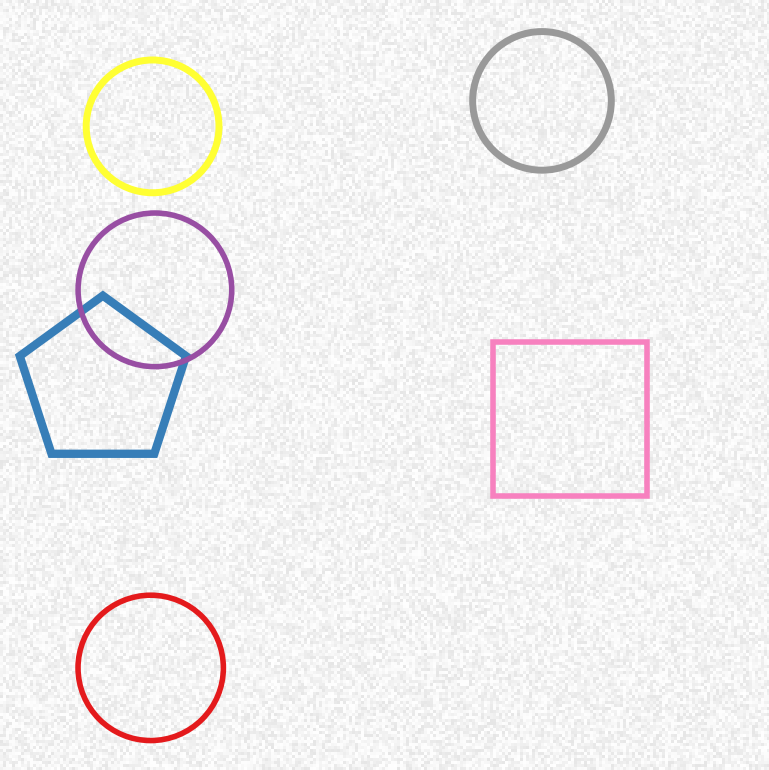[{"shape": "circle", "thickness": 2, "radius": 0.47, "center": [0.196, 0.133]}, {"shape": "pentagon", "thickness": 3, "radius": 0.57, "center": [0.134, 0.503]}, {"shape": "circle", "thickness": 2, "radius": 0.5, "center": [0.201, 0.624]}, {"shape": "circle", "thickness": 2.5, "radius": 0.43, "center": [0.198, 0.836]}, {"shape": "square", "thickness": 2, "radius": 0.5, "center": [0.741, 0.456]}, {"shape": "circle", "thickness": 2.5, "radius": 0.45, "center": [0.704, 0.869]}]